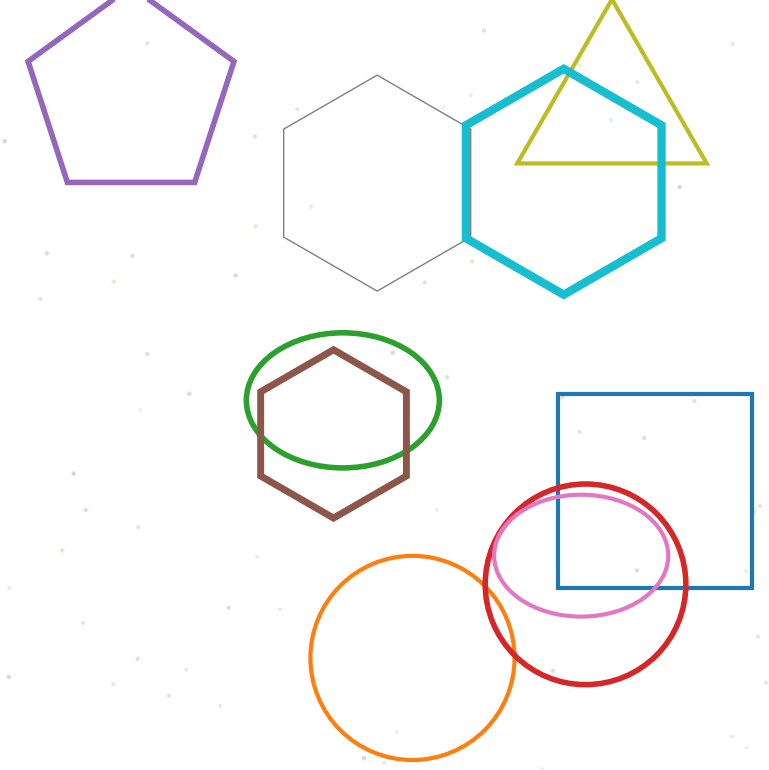[{"shape": "square", "thickness": 1.5, "radius": 0.63, "center": [0.851, 0.362]}, {"shape": "circle", "thickness": 1.5, "radius": 0.66, "center": [0.536, 0.146]}, {"shape": "oval", "thickness": 2, "radius": 0.63, "center": [0.445, 0.48]}, {"shape": "circle", "thickness": 2, "radius": 0.65, "center": [0.76, 0.241]}, {"shape": "pentagon", "thickness": 2, "radius": 0.7, "center": [0.17, 0.877]}, {"shape": "hexagon", "thickness": 2.5, "radius": 0.55, "center": [0.433, 0.436]}, {"shape": "oval", "thickness": 1.5, "radius": 0.57, "center": [0.755, 0.278]}, {"shape": "hexagon", "thickness": 0.5, "radius": 0.7, "center": [0.49, 0.762]}, {"shape": "triangle", "thickness": 1.5, "radius": 0.71, "center": [0.795, 0.859]}, {"shape": "hexagon", "thickness": 3, "radius": 0.73, "center": [0.732, 0.764]}]